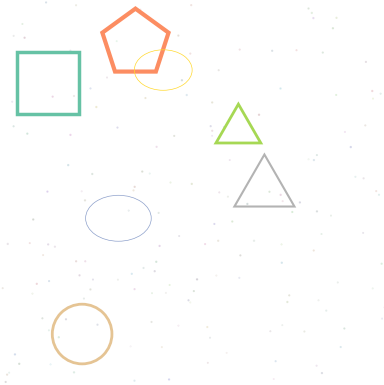[{"shape": "square", "thickness": 2.5, "radius": 0.4, "center": [0.125, 0.784]}, {"shape": "pentagon", "thickness": 3, "radius": 0.45, "center": [0.352, 0.887]}, {"shape": "oval", "thickness": 0.5, "radius": 0.43, "center": [0.308, 0.433]}, {"shape": "triangle", "thickness": 2, "radius": 0.34, "center": [0.619, 0.662]}, {"shape": "oval", "thickness": 0.5, "radius": 0.38, "center": [0.424, 0.818]}, {"shape": "circle", "thickness": 2, "radius": 0.39, "center": [0.213, 0.132]}, {"shape": "triangle", "thickness": 1.5, "radius": 0.45, "center": [0.687, 0.509]}]